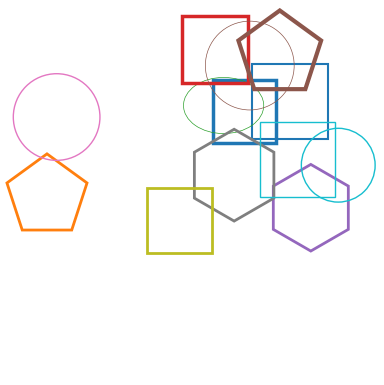[{"shape": "square", "thickness": 2.5, "radius": 0.41, "center": [0.635, 0.711]}, {"shape": "square", "thickness": 1.5, "radius": 0.49, "center": [0.753, 0.736]}, {"shape": "pentagon", "thickness": 2, "radius": 0.55, "center": [0.122, 0.491]}, {"shape": "oval", "thickness": 0.5, "radius": 0.52, "center": [0.581, 0.726]}, {"shape": "square", "thickness": 2.5, "radius": 0.43, "center": [0.559, 0.871]}, {"shape": "hexagon", "thickness": 2, "radius": 0.56, "center": [0.807, 0.46]}, {"shape": "circle", "thickness": 0.5, "radius": 0.58, "center": [0.649, 0.83]}, {"shape": "pentagon", "thickness": 3, "radius": 0.56, "center": [0.727, 0.86]}, {"shape": "circle", "thickness": 1, "radius": 0.56, "center": [0.147, 0.696]}, {"shape": "hexagon", "thickness": 2, "radius": 0.6, "center": [0.608, 0.545]}, {"shape": "square", "thickness": 2, "radius": 0.42, "center": [0.467, 0.428]}, {"shape": "square", "thickness": 1, "radius": 0.49, "center": [0.774, 0.586]}, {"shape": "circle", "thickness": 1, "radius": 0.48, "center": [0.879, 0.571]}]